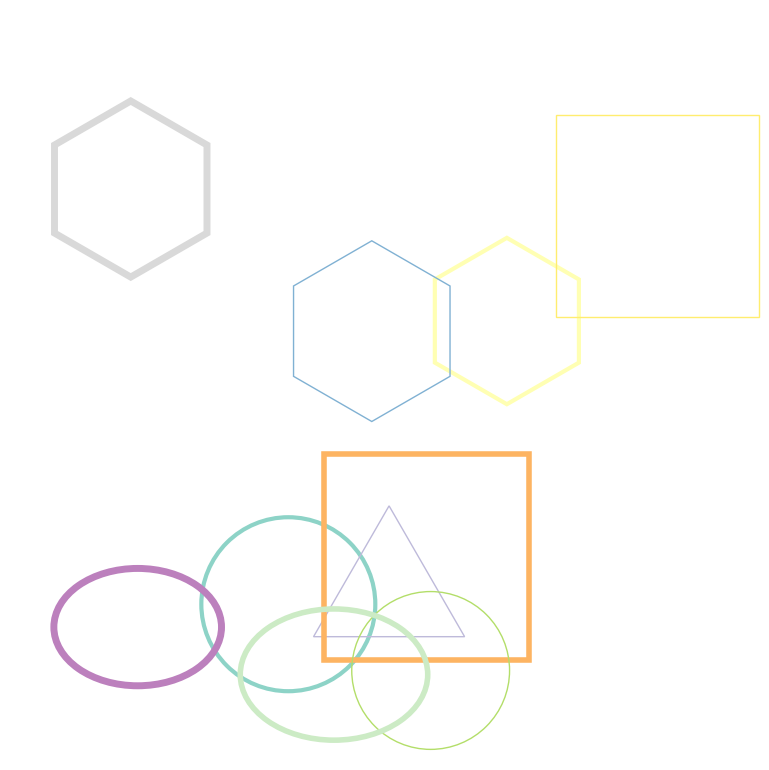[{"shape": "circle", "thickness": 1.5, "radius": 0.56, "center": [0.374, 0.215]}, {"shape": "hexagon", "thickness": 1.5, "radius": 0.54, "center": [0.658, 0.583]}, {"shape": "triangle", "thickness": 0.5, "radius": 0.57, "center": [0.505, 0.23]}, {"shape": "hexagon", "thickness": 0.5, "radius": 0.59, "center": [0.483, 0.57]}, {"shape": "square", "thickness": 2, "radius": 0.67, "center": [0.554, 0.277]}, {"shape": "circle", "thickness": 0.5, "radius": 0.51, "center": [0.559, 0.129]}, {"shape": "hexagon", "thickness": 2.5, "radius": 0.57, "center": [0.17, 0.754]}, {"shape": "oval", "thickness": 2.5, "radius": 0.54, "center": [0.179, 0.186]}, {"shape": "oval", "thickness": 2, "radius": 0.61, "center": [0.434, 0.124]}, {"shape": "square", "thickness": 0.5, "radius": 0.66, "center": [0.854, 0.72]}]